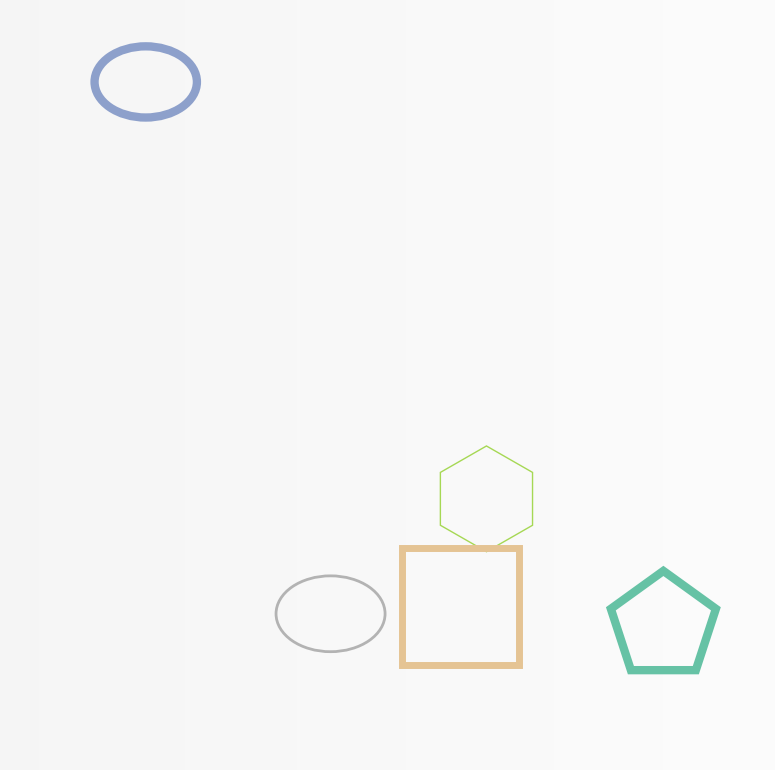[{"shape": "pentagon", "thickness": 3, "radius": 0.36, "center": [0.856, 0.187]}, {"shape": "oval", "thickness": 3, "radius": 0.33, "center": [0.188, 0.894]}, {"shape": "hexagon", "thickness": 0.5, "radius": 0.34, "center": [0.628, 0.352]}, {"shape": "square", "thickness": 2.5, "radius": 0.38, "center": [0.594, 0.212]}, {"shape": "oval", "thickness": 1, "radius": 0.35, "center": [0.427, 0.203]}]